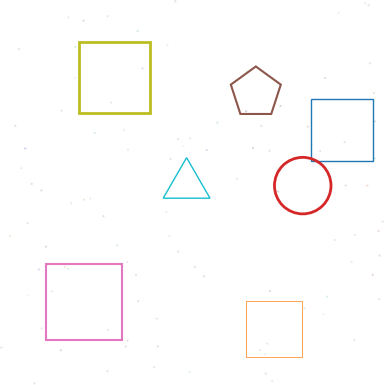[{"shape": "square", "thickness": 1, "radius": 0.4, "center": [0.888, 0.663]}, {"shape": "square", "thickness": 0.5, "radius": 0.36, "center": [0.712, 0.146]}, {"shape": "circle", "thickness": 2, "radius": 0.37, "center": [0.786, 0.518]}, {"shape": "pentagon", "thickness": 1.5, "radius": 0.34, "center": [0.664, 0.759]}, {"shape": "square", "thickness": 1.5, "radius": 0.49, "center": [0.219, 0.214]}, {"shape": "square", "thickness": 2, "radius": 0.47, "center": [0.298, 0.799]}, {"shape": "triangle", "thickness": 1, "radius": 0.35, "center": [0.485, 0.52]}]